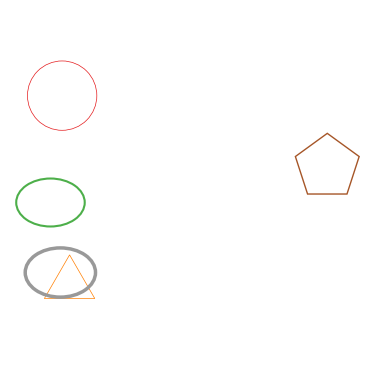[{"shape": "circle", "thickness": 0.5, "radius": 0.45, "center": [0.161, 0.752]}, {"shape": "oval", "thickness": 1.5, "radius": 0.44, "center": [0.131, 0.474]}, {"shape": "triangle", "thickness": 0.5, "radius": 0.38, "center": [0.181, 0.262]}, {"shape": "pentagon", "thickness": 1, "radius": 0.44, "center": [0.85, 0.567]}, {"shape": "oval", "thickness": 2.5, "radius": 0.46, "center": [0.157, 0.292]}]